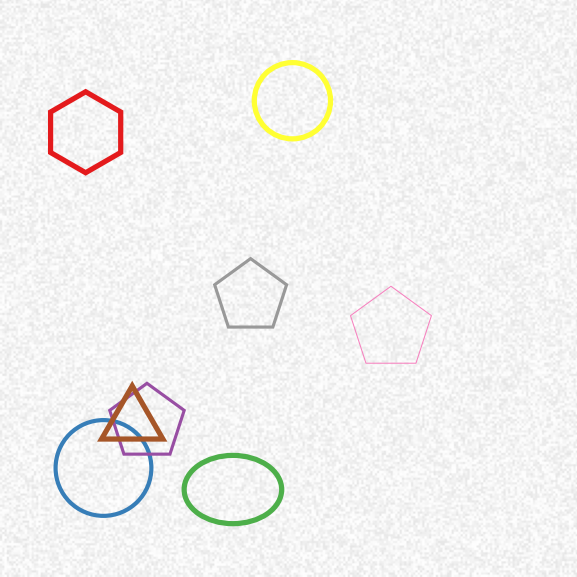[{"shape": "hexagon", "thickness": 2.5, "radius": 0.35, "center": [0.148, 0.77]}, {"shape": "circle", "thickness": 2, "radius": 0.41, "center": [0.179, 0.189]}, {"shape": "oval", "thickness": 2.5, "radius": 0.42, "center": [0.403, 0.151]}, {"shape": "pentagon", "thickness": 1.5, "radius": 0.34, "center": [0.254, 0.268]}, {"shape": "circle", "thickness": 2.5, "radius": 0.33, "center": [0.506, 0.825]}, {"shape": "triangle", "thickness": 2.5, "radius": 0.31, "center": [0.229, 0.27]}, {"shape": "pentagon", "thickness": 0.5, "radius": 0.37, "center": [0.677, 0.43]}, {"shape": "pentagon", "thickness": 1.5, "radius": 0.33, "center": [0.434, 0.486]}]